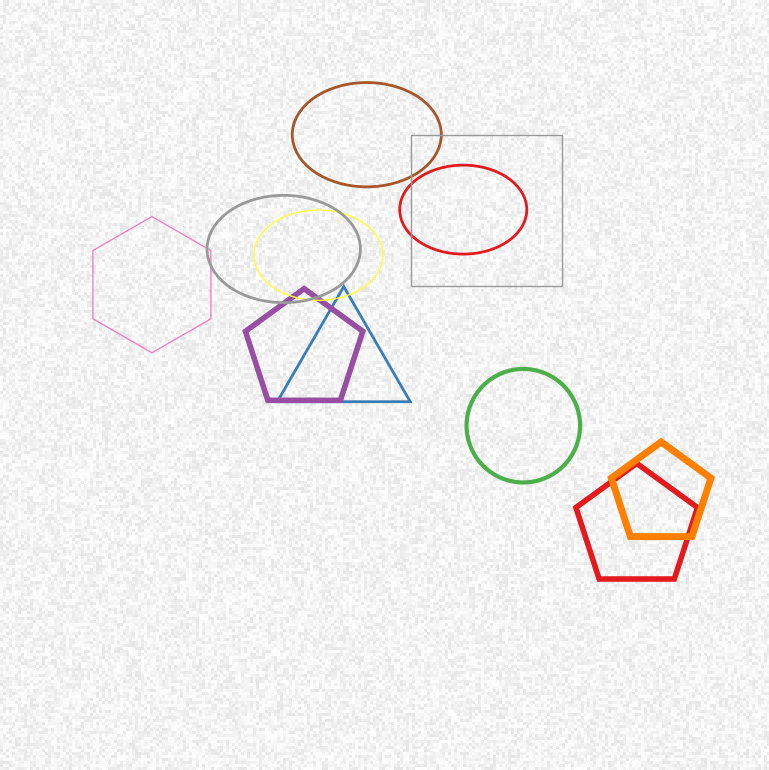[{"shape": "pentagon", "thickness": 2, "radius": 0.42, "center": [0.827, 0.315]}, {"shape": "oval", "thickness": 1, "radius": 0.41, "center": [0.602, 0.728]}, {"shape": "triangle", "thickness": 1, "radius": 0.5, "center": [0.446, 0.528]}, {"shape": "circle", "thickness": 1.5, "radius": 0.37, "center": [0.68, 0.447]}, {"shape": "pentagon", "thickness": 2, "radius": 0.4, "center": [0.395, 0.545]}, {"shape": "pentagon", "thickness": 2.5, "radius": 0.34, "center": [0.859, 0.358]}, {"shape": "oval", "thickness": 0.5, "radius": 0.42, "center": [0.413, 0.669]}, {"shape": "oval", "thickness": 1, "radius": 0.48, "center": [0.476, 0.825]}, {"shape": "hexagon", "thickness": 0.5, "radius": 0.44, "center": [0.197, 0.63]}, {"shape": "oval", "thickness": 1, "radius": 0.5, "center": [0.368, 0.677]}, {"shape": "square", "thickness": 0.5, "radius": 0.49, "center": [0.632, 0.727]}]